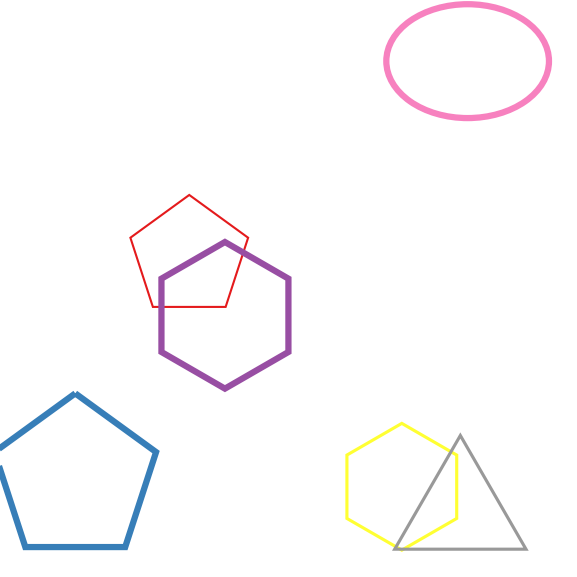[{"shape": "pentagon", "thickness": 1, "radius": 0.54, "center": [0.328, 0.554]}, {"shape": "pentagon", "thickness": 3, "radius": 0.74, "center": [0.13, 0.171]}, {"shape": "hexagon", "thickness": 3, "radius": 0.63, "center": [0.39, 0.453]}, {"shape": "hexagon", "thickness": 1.5, "radius": 0.55, "center": [0.696, 0.156]}, {"shape": "oval", "thickness": 3, "radius": 0.7, "center": [0.81, 0.893]}, {"shape": "triangle", "thickness": 1.5, "radius": 0.66, "center": [0.797, 0.114]}]